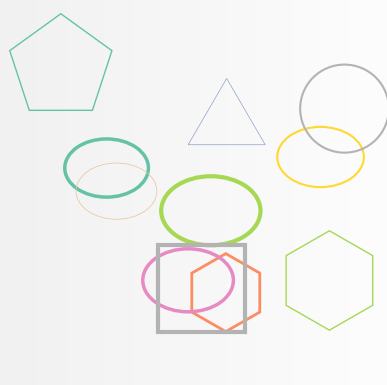[{"shape": "oval", "thickness": 2.5, "radius": 0.54, "center": [0.275, 0.564]}, {"shape": "pentagon", "thickness": 1, "radius": 0.69, "center": [0.157, 0.826]}, {"shape": "hexagon", "thickness": 2, "radius": 0.51, "center": [0.583, 0.24]}, {"shape": "triangle", "thickness": 0.5, "radius": 0.57, "center": [0.585, 0.681]}, {"shape": "oval", "thickness": 2.5, "radius": 0.58, "center": [0.485, 0.272]}, {"shape": "hexagon", "thickness": 1, "radius": 0.65, "center": [0.85, 0.271]}, {"shape": "oval", "thickness": 3, "radius": 0.64, "center": [0.544, 0.453]}, {"shape": "oval", "thickness": 1.5, "radius": 0.56, "center": [0.827, 0.592]}, {"shape": "oval", "thickness": 0.5, "radius": 0.52, "center": [0.301, 0.504]}, {"shape": "circle", "thickness": 1.5, "radius": 0.57, "center": [0.889, 0.718]}, {"shape": "square", "thickness": 3, "radius": 0.56, "center": [0.521, 0.251]}]